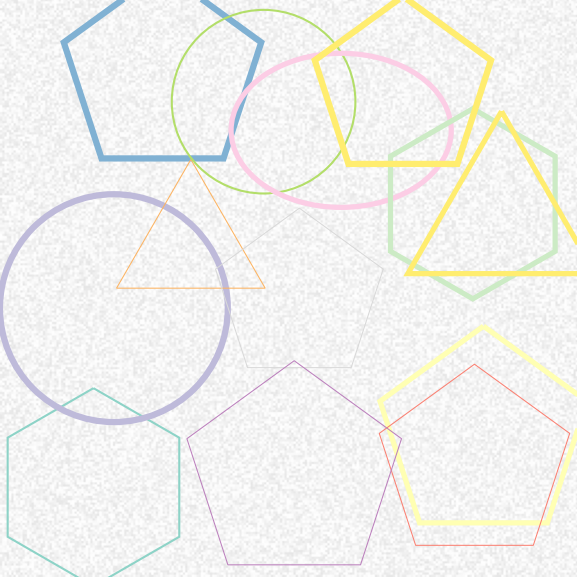[{"shape": "hexagon", "thickness": 1, "radius": 0.86, "center": [0.162, 0.155]}, {"shape": "pentagon", "thickness": 2.5, "radius": 0.94, "center": [0.837, 0.246]}, {"shape": "circle", "thickness": 3, "radius": 0.99, "center": [0.197, 0.466]}, {"shape": "pentagon", "thickness": 0.5, "radius": 0.87, "center": [0.822, 0.195]}, {"shape": "pentagon", "thickness": 3, "radius": 0.9, "center": [0.281, 0.87]}, {"shape": "triangle", "thickness": 0.5, "radius": 0.74, "center": [0.33, 0.574]}, {"shape": "circle", "thickness": 1, "radius": 0.79, "center": [0.456, 0.823]}, {"shape": "oval", "thickness": 2.5, "radius": 0.95, "center": [0.591, 0.773]}, {"shape": "pentagon", "thickness": 0.5, "radius": 0.76, "center": [0.518, 0.486]}, {"shape": "pentagon", "thickness": 0.5, "radius": 0.98, "center": [0.509, 0.179]}, {"shape": "hexagon", "thickness": 2.5, "radius": 0.82, "center": [0.819, 0.646]}, {"shape": "triangle", "thickness": 2.5, "radius": 0.94, "center": [0.868, 0.619]}, {"shape": "pentagon", "thickness": 3, "radius": 0.8, "center": [0.698, 0.845]}]